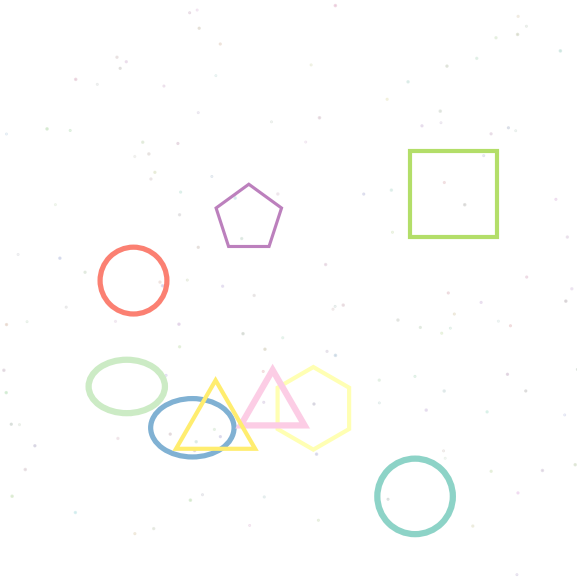[{"shape": "circle", "thickness": 3, "radius": 0.33, "center": [0.719, 0.14]}, {"shape": "hexagon", "thickness": 2, "radius": 0.36, "center": [0.543, 0.292]}, {"shape": "circle", "thickness": 2.5, "radius": 0.29, "center": [0.231, 0.513]}, {"shape": "oval", "thickness": 2.5, "radius": 0.36, "center": [0.333, 0.258]}, {"shape": "square", "thickness": 2, "radius": 0.37, "center": [0.785, 0.664]}, {"shape": "triangle", "thickness": 3, "radius": 0.32, "center": [0.472, 0.294]}, {"shape": "pentagon", "thickness": 1.5, "radius": 0.3, "center": [0.431, 0.621]}, {"shape": "oval", "thickness": 3, "radius": 0.33, "center": [0.22, 0.33]}, {"shape": "triangle", "thickness": 2, "radius": 0.4, "center": [0.373, 0.262]}]